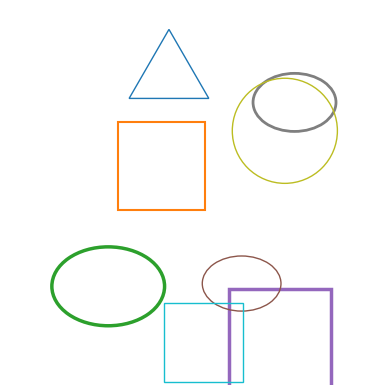[{"shape": "triangle", "thickness": 1, "radius": 0.6, "center": [0.439, 0.804]}, {"shape": "square", "thickness": 1.5, "radius": 0.57, "center": [0.42, 0.57]}, {"shape": "oval", "thickness": 2.5, "radius": 0.73, "center": [0.281, 0.256]}, {"shape": "square", "thickness": 2.5, "radius": 0.66, "center": [0.728, 0.116]}, {"shape": "oval", "thickness": 1, "radius": 0.51, "center": [0.628, 0.264]}, {"shape": "oval", "thickness": 2, "radius": 0.54, "center": [0.765, 0.734]}, {"shape": "circle", "thickness": 1, "radius": 0.68, "center": [0.74, 0.66]}, {"shape": "square", "thickness": 1, "radius": 0.51, "center": [0.528, 0.111]}]